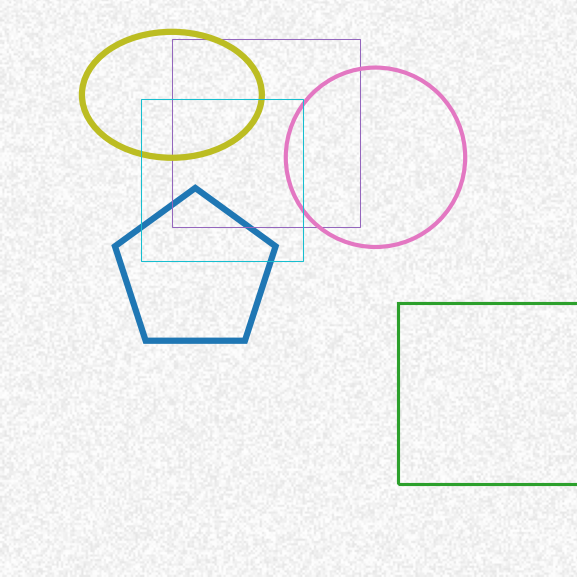[{"shape": "pentagon", "thickness": 3, "radius": 0.73, "center": [0.338, 0.527]}, {"shape": "square", "thickness": 1.5, "radius": 0.79, "center": [0.847, 0.318]}, {"shape": "square", "thickness": 0.5, "radius": 0.82, "center": [0.461, 0.769]}, {"shape": "circle", "thickness": 2, "radius": 0.78, "center": [0.65, 0.727]}, {"shape": "oval", "thickness": 3, "radius": 0.78, "center": [0.298, 0.835]}, {"shape": "square", "thickness": 0.5, "radius": 0.7, "center": [0.384, 0.687]}]